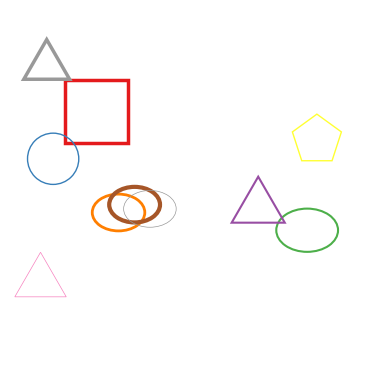[{"shape": "square", "thickness": 2.5, "radius": 0.41, "center": [0.25, 0.711]}, {"shape": "circle", "thickness": 1, "radius": 0.33, "center": [0.138, 0.588]}, {"shape": "oval", "thickness": 1.5, "radius": 0.4, "center": [0.798, 0.402]}, {"shape": "triangle", "thickness": 1.5, "radius": 0.4, "center": [0.671, 0.461]}, {"shape": "oval", "thickness": 2, "radius": 0.34, "center": [0.308, 0.448]}, {"shape": "pentagon", "thickness": 1, "radius": 0.33, "center": [0.823, 0.637]}, {"shape": "oval", "thickness": 3, "radius": 0.33, "center": [0.35, 0.468]}, {"shape": "triangle", "thickness": 0.5, "radius": 0.39, "center": [0.105, 0.268]}, {"shape": "oval", "thickness": 0.5, "radius": 0.34, "center": [0.389, 0.458]}, {"shape": "triangle", "thickness": 2.5, "radius": 0.34, "center": [0.121, 0.828]}]